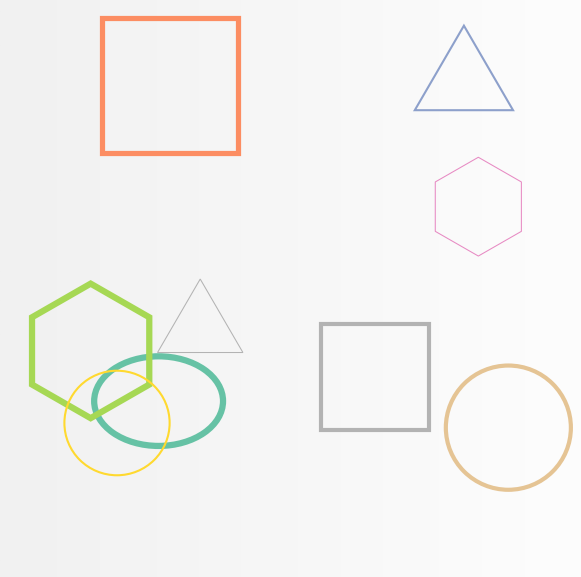[{"shape": "oval", "thickness": 3, "radius": 0.55, "center": [0.273, 0.305]}, {"shape": "square", "thickness": 2.5, "radius": 0.59, "center": [0.292, 0.851]}, {"shape": "triangle", "thickness": 1, "radius": 0.49, "center": [0.798, 0.857]}, {"shape": "hexagon", "thickness": 0.5, "radius": 0.43, "center": [0.823, 0.641]}, {"shape": "hexagon", "thickness": 3, "radius": 0.58, "center": [0.156, 0.391]}, {"shape": "circle", "thickness": 1, "radius": 0.45, "center": [0.201, 0.267]}, {"shape": "circle", "thickness": 2, "radius": 0.54, "center": [0.875, 0.259]}, {"shape": "triangle", "thickness": 0.5, "radius": 0.42, "center": [0.344, 0.431]}, {"shape": "square", "thickness": 2, "radius": 0.46, "center": [0.645, 0.346]}]